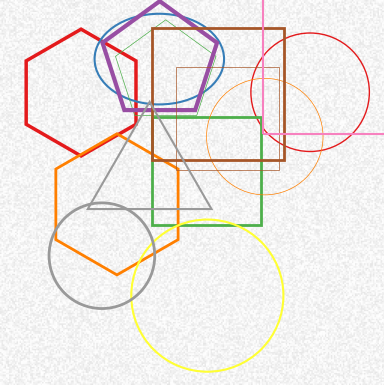[{"shape": "circle", "thickness": 1, "radius": 0.77, "center": [0.806, 0.76]}, {"shape": "hexagon", "thickness": 2.5, "radius": 0.82, "center": [0.211, 0.76]}, {"shape": "oval", "thickness": 1.5, "radius": 0.84, "center": [0.414, 0.847]}, {"shape": "square", "thickness": 2, "radius": 0.7, "center": [0.536, 0.556]}, {"shape": "pentagon", "thickness": 0.5, "radius": 0.69, "center": [0.43, 0.811]}, {"shape": "pentagon", "thickness": 3, "radius": 0.78, "center": [0.415, 0.841]}, {"shape": "circle", "thickness": 0.5, "radius": 0.76, "center": [0.688, 0.645]}, {"shape": "hexagon", "thickness": 2, "radius": 0.92, "center": [0.304, 0.469]}, {"shape": "circle", "thickness": 1.5, "radius": 0.99, "center": [0.539, 0.232]}, {"shape": "square", "thickness": 2, "radius": 0.86, "center": [0.566, 0.755]}, {"shape": "square", "thickness": 0.5, "radius": 0.67, "center": [0.592, 0.693]}, {"shape": "square", "thickness": 1.5, "radius": 0.91, "center": [0.864, 0.832]}, {"shape": "triangle", "thickness": 1.5, "radius": 0.93, "center": [0.389, 0.55]}, {"shape": "circle", "thickness": 2, "radius": 0.69, "center": [0.265, 0.336]}]